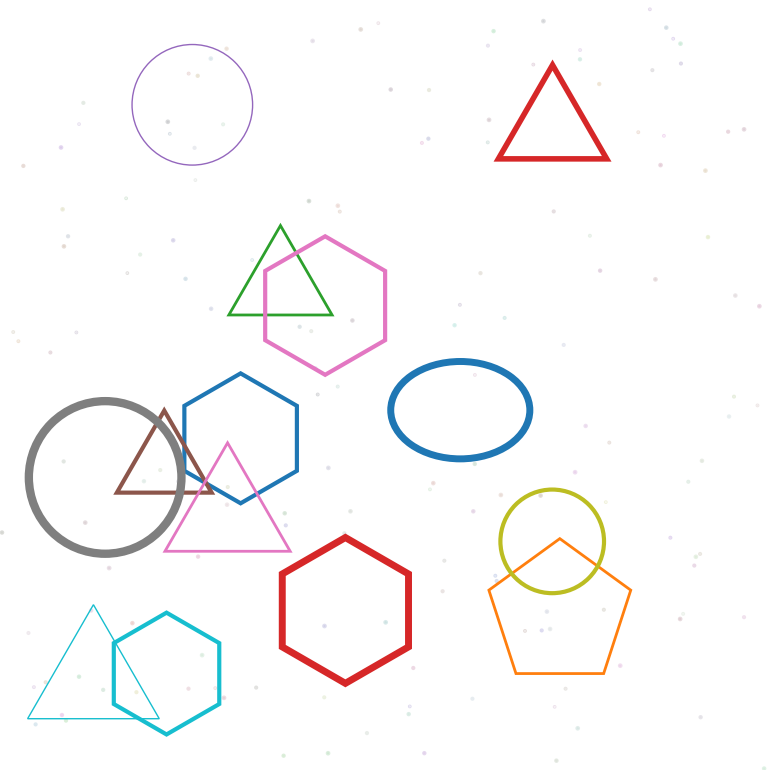[{"shape": "hexagon", "thickness": 1.5, "radius": 0.42, "center": [0.313, 0.431]}, {"shape": "oval", "thickness": 2.5, "radius": 0.45, "center": [0.598, 0.467]}, {"shape": "pentagon", "thickness": 1, "radius": 0.48, "center": [0.727, 0.204]}, {"shape": "triangle", "thickness": 1, "radius": 0.39, "center": [0.364, 0.63]}, {"shape": "triangle", "thickness": 2, "radius": 0.41, "center": [0.718, 0.834]}, {"shape": "hexagon", "thickness": 2.5, "radius": 0.47, "center": [0.449, 0.207]}, {"shape": "circle", "thickness": 0.5, "radius": 0.39, "center": [0.25, 0.864]}, {"shape": "triangle", "thickness": 1.5, "radius": 0.36, "center": [0.213, 0.396]}, {"shape": "triangle", "thickness": 1, "radius": 0.47, "center": [0.296, 0.331]}, {"shape": "hexagon", "thickness": 1.5, "radius": 0.45, "center": [0.422, 0.603]}, {"shape": "circle", "thickness": 3, "radius": 0.5, "center": [0.137, 0.38]}, {"shape": "circle", "thickness": 1.5, "radius": 0.34, "center": [0.717, 0.297]}, {"shape": "hexagon", "thickness": 1.5, "radius": 0.4, "center": [0.216, 0.125]}, {"shape": "triangle", "thickness": 0.5, "radius": 0.49, "center": [0.121, 0.116]}]